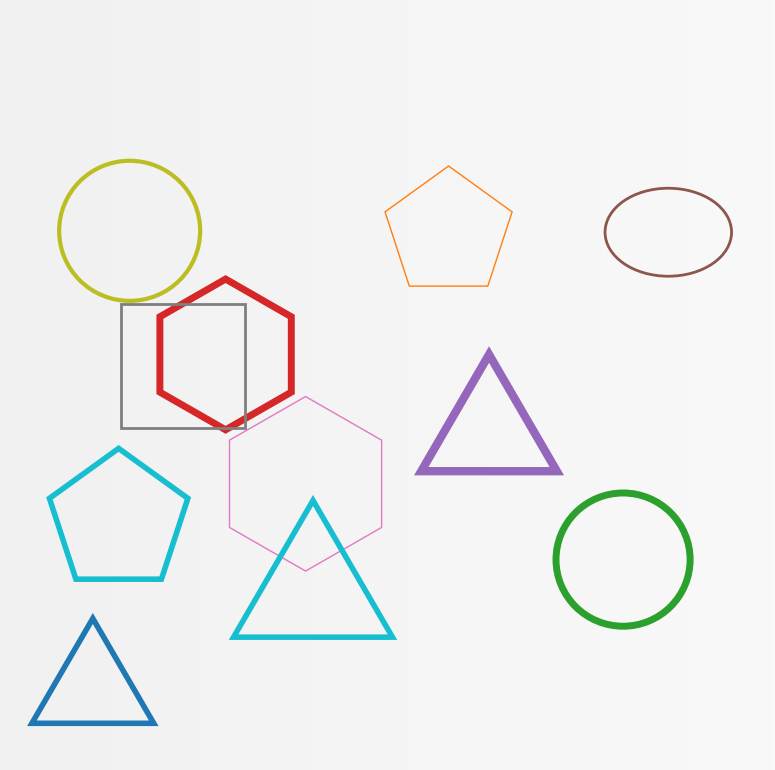[{"shape": "triangle", "thickness": 2, "radius": 0.45, "center": [0.12, 0.106]}, {"shape": "pentagon", "thickness": 0.5, "radius": 0.43, "center": [0.579, 0.698]}, {"shape": "circle", "thickness": 2.5, "radius": 0.43, "center": [0.804, 0.273]}, {"shape": "hexagon", "thickness": 2.5, "radius": 0.49, "center": [0.291, 0.54]}, {"shape": "triangle", "thickness": 3, "radius": 0.51, "center": [0.631, 0.439]}, {"shape": "oval", "thickness": 1, "radius": 0.41, "center": [0.862, 0.698]}, {"shape": "hexagon", "thickness": 0.5, "radius": 0.57, "center": [0.394, 0.372]}, {"shape": "square", "thickness": 1, "radius": 0.4, "center": [0.236, 0.525]}, {"shape": "circle", "thickness": 1.5, "radius": 0.45, "center": [0.167, 0.7]}, {"shape": "pentagon", "thickness": 2, "radius": 0.47, "center": [0.153, 0.324]}, {"shape": "triangle", "thickness": 2, "radius": 0.59, "center": [0.404, 0.232]}]